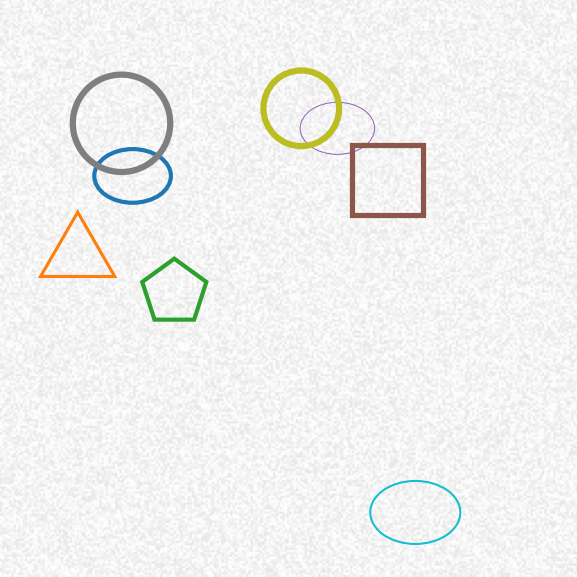[{"shape": "oval", "thickness": 2, "radius": 0.33, "center": [0.23, 0.694]}, {"shape": "triangle", "thickness": 1.5, "radius": 0.37, "center": [0.135, 0.558]}, {"shape": "pentagon", "thickness": 2, "radius": 0.29, "center": [0.302, 0.493]}, {"shape": "oval", "thickness": 0.5, "radius": 0.32, "center": [0.584, 0.777]}, {"shape": "square", "thickness": 2.5, "radius": 0.31, "center": [0.671, 0.687]}, {"shape": "circle", "thickness": 3, "radius": 0.42, "center": [0.21, 0.786]}, {"shape": "circle", "thickness": 3, "radius": 0.33, "center": [0.522, 0.812]}, {"shape": "oval", "thickness": 1, "radius": 0.39, "center": [0.719, 0.112]}]